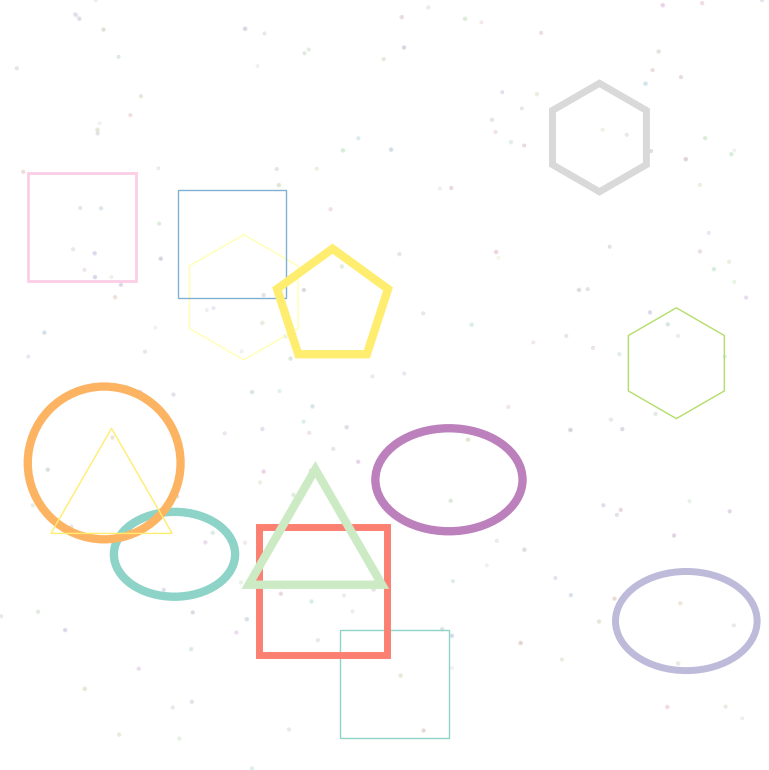[{"shape": "oval", "thickness": 3, "radius": 0.39, "center": [0.227, 0.28]}, {"shape": "square", "thickness": 0.5, "radius": 0.35, "center": [0.512, 0.112]}, {"shape": "hexagon", "thickness": 0.5, "radius": 0.41, "center": [0.317, 0.614]}, {"shape": "oval", "thickness": 2.5, "radius": 0.46, "center": [0.891, 0.193]}, {"shape": "square", "thickness": 2.5, "radius": 0.42, "center": [0.419, 0.232]}, {"shape": "square", "thickness": 0.5, "radius": 0.35, "center": [0.301, 0.683]}, {"shape": "circle", "thickness": 3, "radius": 0.5, "center": [0.135, 0.399]}, {"shape": "hexagon", "thickness": 0.5, "radius": 0.36, "center": [0.878, 0.528]}, {"shape": "square", "thickness": 1, "radius": 0.35, "center": [0.107, 0.705]}, {"shape": "hexagon", "thickness": 2.5, "radius": 0.35, "center": [0.778, 0.821]}, {"shape": "oval", "thickness": 3, "radius": 0.48, "center": [0.583, 0.377]}, {"shape": "triangle", "thickness": 3, "radius": 0.5, "center": [0.41, 0.291]}, {"shape": "pentagon", "thickness": 3, "radius": 0.38, "center": [0.432, 0.601]}, {"shape": "triangle", "thickness": 0.5, "radius": 0.45, "center": [0.145, 0.353]}]